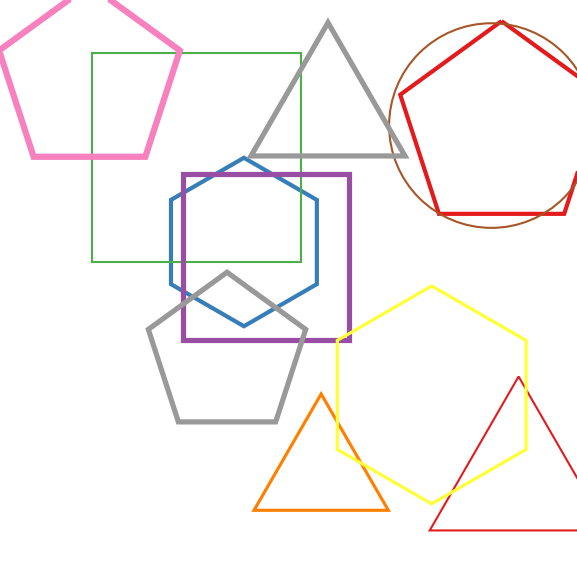[{"shape": "triangle", "thickness": 1, "radius": 0.89, "center": [0.898, 0.169]}, {"shape": "pentagon", "thickness": 2, "radius": 0.92, "center": [0.869, 0.778]}, {"shape": "hexagon", "thickness": 2, "radius": 0.73, "center": [0.422, 0.58]}, {"shape": "square", "thickness": 1, "radius": 0.9, "center": [0.341, 0.726]}, {"shape": "square", "thickness": 2.5, "radius": 0.72, "center": [0.461, 0.554]}, {"shape": "triangle", "thickness": 1.5, "radius": 0.67, "center": [0.556, 0.183]}, {"shape": "hexagon", "thickness": 1.5, "radius": 0.94, "center": [0.748, 0.315]}, {"shape": "circle", "thickness": 1, "radius": 0.89, "center": [0.851, 0.782]}, {"shape": "pentagon", "thickness": 3, "radius": 0.82, "center": [0.155, 0.861]}, {"shape": "pentagon", "thickness": 2.5, "radius": 0.72, "center": [0.393, 0.384]}, {"shape": "triangle", "thickness": 2.5, "radius": 0.77, "center": [0.568, 0.806]}]